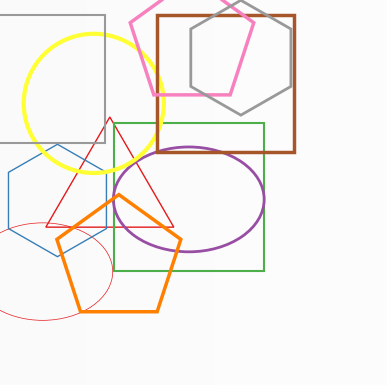[{"shape": "oval", "thickness": 0.5, "radius": 0.9, "center": [0.11, 0.295]}, {"shape": "triangle", "thickness": 1, "radius": 0.95, "center": [0.283, 0.505]}, {"shape": "hexagon", "thickness": 1, "radius": 0.73, "center": [0.148, 0.479]}, {"shape": "square", "thickness": 1.5, "radius": 0.97, "center": [0.488, 0.488]}, {"shape": "oval", "thickness": 2, "radius": 0.97, "center": [0.487, 0.482]}, {"shape": "pentagon", "thickness": 2.5, "radius": 0.84, "center": [0.307, 0.326]}, {"shape": "circle", "thickness": 3, "radius": 0.9, "center": [0.242, 0.731]}, {"shape": "square", "thickness": 2.5, "radius": 0.88, "center": [0.582, 0.783]}, {"shape": "pentagon", "thickness": 2.5, "radius": 0.84, "center": [0.495, 0.889]}, {"shape": "square", "thickness": 1.5, "radius": 0.83, "center": [0.106, 0.795]}, {"shape": "hexagon", "thickness": 2, "radius": 0.75, "center": [0.622, 0.85]}]